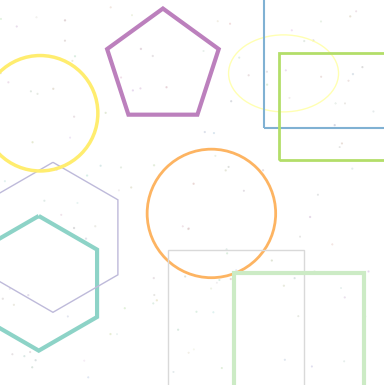[{"shape": "hexagon", "thickness": 3, "radius": 0.87, "center": [0.101, 0.264]}, {"shape": "oval", "thickness": 1, "radius": 0.71, "center": [0.737, 0.809]}, {"shape": "hexagon", "thickness": 1, "radius": 0.97, "center": [0.138, 0.384]}, {"shape": "square", "thickness": 1.5, "radius": 0.88, "center": [0.863, 0.845]}, {"shape": "circle", "thickness": 2, "radius": 0.83, "center": [0.549, 0.446]}, {"shape": "square", "thickness": 2, "radius": 0.69, "center": [0.863, 0.723]}, {"shape": "square", "thickness": 1, "radius": 0.88, "center": [0.613, 0.175]}, {"shape": "pentagon", "thickness": 3, "radius": 0.76, "center": [0.423, 0.825]}, {"shape": "square", "thickness": 3, "radius": 0.85, "center": [0.776, 0.122]}, {"shape": "circle", "thickness": 2.5, "radius": 0.75, "center": [0.104, 0.706]}]